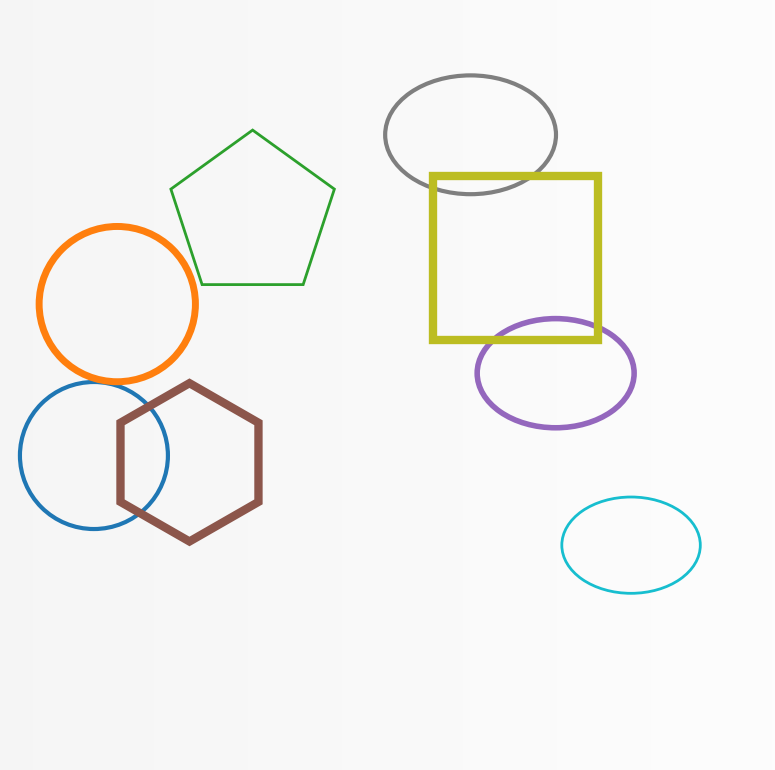[{"shape": "circle", "thickness": 1.5, "radius": 0.48, "center": [0.121, 0.408]}, {"shape": "circle", "thickness": 2.5, "radius": 0.5, "center": [0.151, 0.605]}, {"shape": "pentagon", "thickness": 1, "radius": 0.55, "center": [0.326, 0.72]}, {"shape": "oval", "thickness": 2, "radius": 0.51, "center": [0.717, 0.515]}, {"shape": "hexagon", "thickness": 3, "radius": 0.51, "center": [0.244, 0.4]}, {"shape": "oval", "thickness": 1.5, "radius": 0.55, "center": [0.607, 0.825]}, {"shape": "square", "thickness": 3, "radius": 0.53, "center": [0.665, 0.665]}, {"shape": "oval", "thickness": 1, "radius": 0.45, "center": [0.814, 0.292]}]